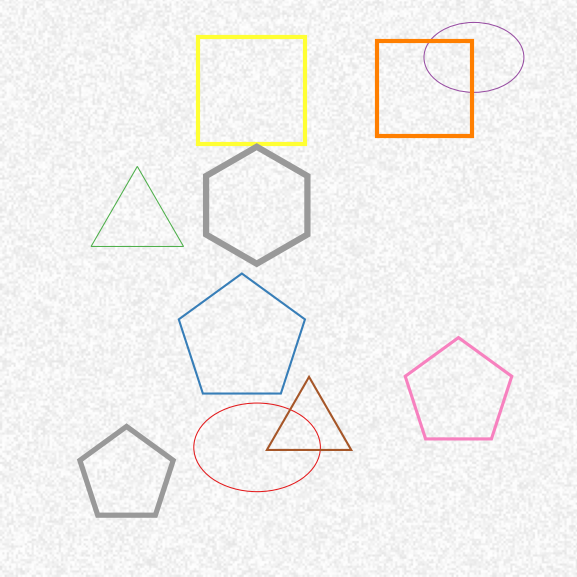[{"shape": "oval", "thickness": 0.5, "radius": 0.55, "center": [0.445, 0.224]}, {"shape": "pentagon", "thickness": 1, "radius": 0.57, "center": [0.419, 0.411]}, {"shape": "triangle", "thickness": 0.5, "radius": 0.46, "center": [0.238, 0.619]}, {"shape": "oval", "thickness": 0.5, "radius": 0.43, "center": [0.821, 0.9]}, {"shape": "square", "thickness": 2, "radius": 0.41, "center": [0.735, 0.846]}, {"shape": "square", "thickness": 2, "radius": 0.46, "center": [0.436, 0.842]}, {"shape": "triangle", "thickness": 1, "radius": 0.42, "center": [0.535, 0.262]}, {"shape": "pentagon", "thickness": 1.5, "radius": 0.48, "center": [0.794, 0.318]}, {"shape": "pentagon", "thickness": 2.5, "radius": 0.42, "center": [0.219, 0.176]}, {"shape": "hexagon", "thickness": 3, "radius": 0.51, "center": [0.445, 0.644]}]